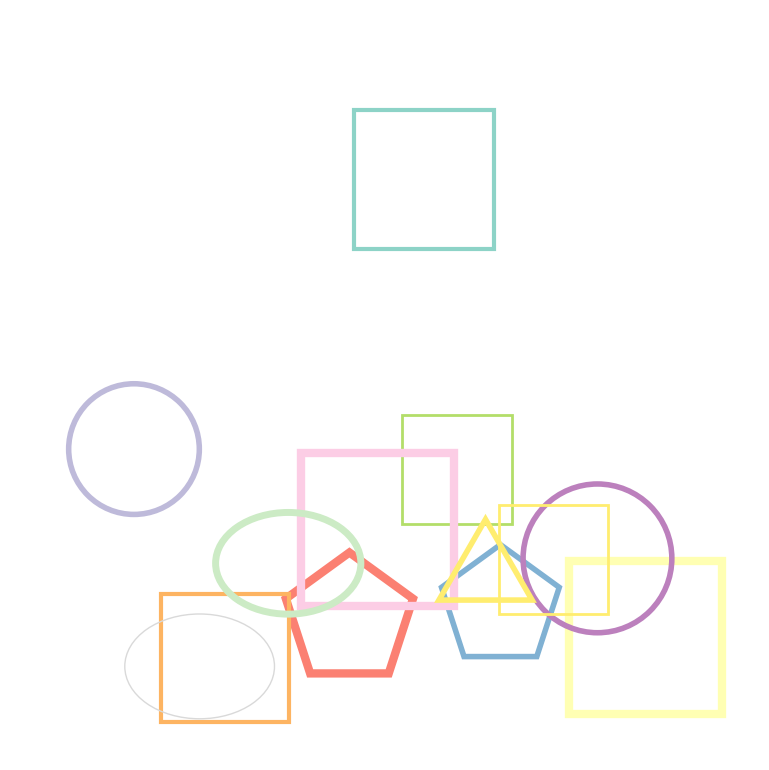[{"shape": "square", "thickness": 1.5, "radius": 0.45, "center": [0.551, 0.767]}, {"shape": "square", "thickness": 3, "radius": 0.5, "center": [0.838, 0.172]}, {"shape": "circle", "thickness": 2, "radius": 0.42, "center": [0.174, 0.417]}, {"shape": "pentagon", "thickness": 3, "radius": 0.43, "center": [0.454, 0.196]}, {"shape": "pentagon", "thickness": 2, "radius": 0.4, "center": [0.65, 0.212]}, {"shape": "square", "thickness": 1.5, "radius": 0.42, "center": [0.292, 0.145]}, {"shape": "square", "thickness": 1, "radius": 0.36, "center": [0.594, 0.39]}, {"shape": "square", "thickness": 3, "radius": 0.49, "center": [0.49, 0.312]}, {"shape": "oval", "thickness": 0.5, "radius": 0.49, "center": [0.259, 0.135]}, {"shape": "circle", "thickness": 2, "radius": 0.48, "center": [0.776, 0.275]}, {"shape": "oval", "thickness": 2.5, "radius": 0.47, "center": [0.374, 0.268]}, {"shape": "square", "thickness": 1, "radius": 0.35, "center": [0.718, 0.274]}, {"shape": "triangle", "thickness": 2, "radius": 0.35, "center": [0.631, 0.256]}]